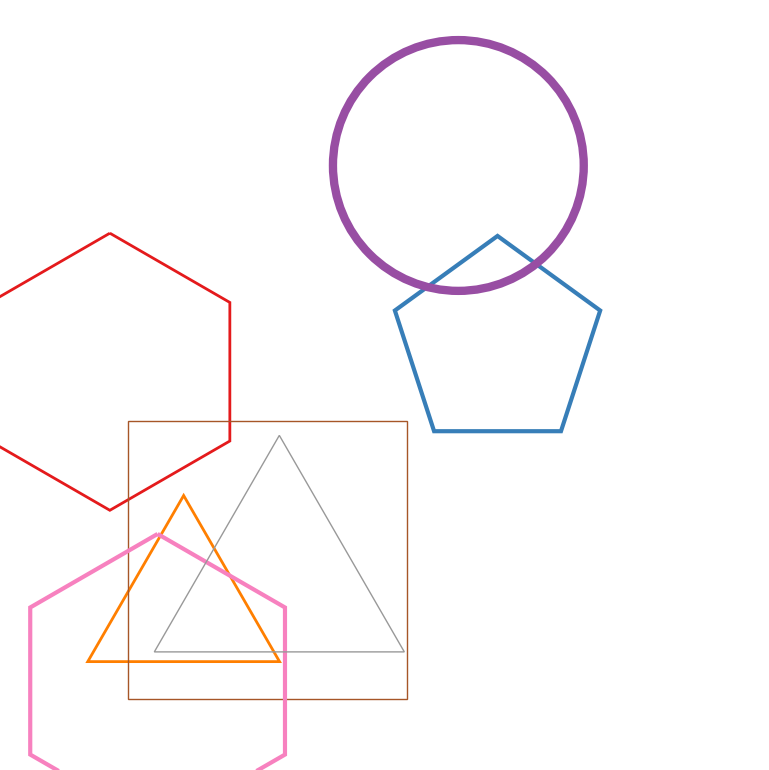[{"shape": "hexagon", "thickness": 1, "radius": 0.9, "center": [0.143, 0.517]}, {"shape": "pentagon", "thickness": 1.5, "radius": 0.7, "center": [0.646, 0.553]}, {"shape": "circle", "thickness": 3, "radius": 0.81, "center": [0.595, 0.785]}, {"shape": "triangle", "thickness": 1, "radius": 0.72, "center": [0.239, 0.213]}, {"shape": "square", "thickness": 0.5, "radius": 0.91, "center": [0.347, 0.273]}, {"shape": "hexagon", "thickness": 1.5, "radius": 0.96, "center": [0.205, 0.116]}, {"shape": "triangle", "thickness": 0.5, "radius": 0.94, "center": [0.363, 0.247]}]